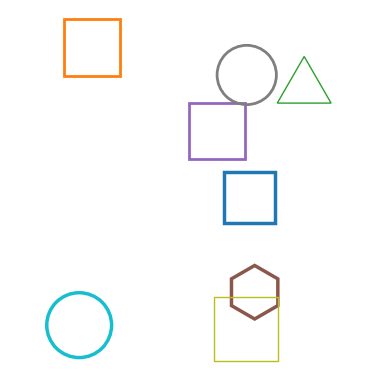[{"shape": "square", "thickness": 2.5, "radius": 0.33, "center": [0.648, 0.487]}, {"shape": "square", "thickness": 2, "radius": 0.37, "center": [0.239, 0.876]}, {"shape": "triangle", "thickness": 1, "radius": 0.4, "center": [0.79, 0.773]}, {"shape": "square", "thickness": 2, "radius": 0.37, "center": [0.564, 0.66]}, {"shape": "hexagon", "thickness": 2.5, "radius": 0.35, "center": [0.661, 0.241]}, {"shape": "circle", "thickness": 2, "radius": 0.38, "center": [0.641, 0.805]}, {"shape": "square", "thickness": 1, "radius": 0.41, "center": [0.638, 0.146]}, {"shape": "circle", "thickness": 2.5, "radius": 0.42, "center": [0.206, 0.155]}]